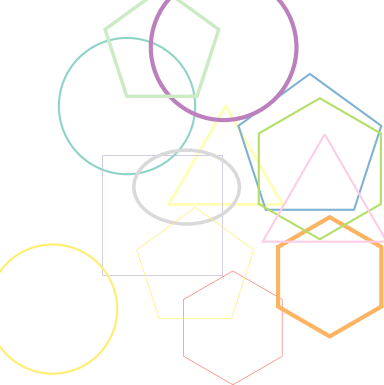[{"shape": "circle", "thickness": 1.5, "radius": 0.89, "center": [0.33, 0.724]}, {"shape": "triangle", "thickness": 2, "radius": 0.85, "center": [0.586, 0.554]}, {"shape": "square", "thickness": 0.5, "radius": 0.78, "center": [0.42, 0.442]}, {"shape": "hexagon", "thickness": 0.5, "radius": 0.74, "center": [0.605, 0.148]}, {"shape": "pentagon", "thickness": 1.5, "radius": 0.98, "center": [0.805, 0.613]}, {"shape": "hexagon", "thickness": 3, "radius": 0.77, "center": [0.856, 0.281]}, {"shape": "hexagon", "thickness": 1.5, "radius": 0.92, "center": [0.831, 0.562]}, {"shape": "triangle", "thickness": 1.5, "radius": 0.93, "center": [0.843, 0.465]}, {"shape": "oval", "thickness": 2.5, "radius": 0.69, "center": [0.485, 0.514]}, {"shape": "circle", "thickness": 3, "radius": 0.95, "center": [0.581, 0.877]}, {"shape": "pentagon", "thickness": 2.5, "radius": 0.78, "center": [0.421, 0.875]}, {"shape": "circle", "thickness": 1.5, "radius": 0.84, "center": [0.137, 0.197]}, {"shape": "pentagon", "thickness": 0.5, "radius": 0.8, "center": [0.507, 0.302]}]